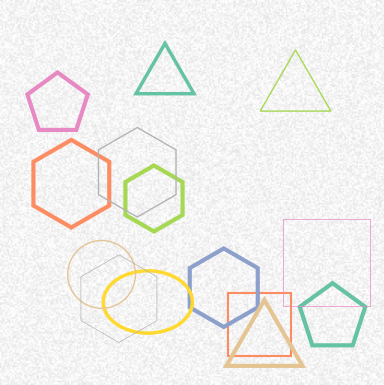[{"shape": "triangle", "thickness": 2.5, "radius": 0.44, "center": [0.429, 0.8]}, {"shape": "pentagon", "thickness": 3, "radius": 0.45, "center": [0.864, 0.175]}, {"shape": "hexagon", "thickness": 3, "radius": 0.57, "center": [0.185, 0.523]}, {"shape": "square", "thickness": 1.5, "radius": 0.41, "center": [0.675, 0.157]}, {"shape": "hexagon", "thickness": 3, "radius": 0.51, "center": [0.581, 0.253]}, {"shape": "pentagon", "thickness": 3, "radius": 0.41, "center": [0.15, 0.729]}, {"shape": "square", "thickness": 0.5, "radius": 0.57, "center": [0.848, 0.317]}, {"shape": "triangle", "thickness": 1, "radius": 0.53, "center": [0.768, 0.764]}, {"shape": "hexagon", "thickness": 3, "radius": 0.43, "center": [0.4, 0.484]}, {"shape": "oval", "thickness": 2.5, "radius": 0.58, "center": [0.384, 0.216]}, {"shape": "triangle", "thickness": 3, "radius": 0.57, "center": [0.687, 0.107]}, {"shape": "circle", "thickness": 1, "radius": 0.44, "center": [0.264, 0.287]}, {"shape": "hexagon", "thickness": 0.5, "radius": 0.57, "center": [0.309, 0.224]}, {"shape": "hexagon", "thickness": 1, "radius": 0.58, "center": [0.356, 0.553]}]